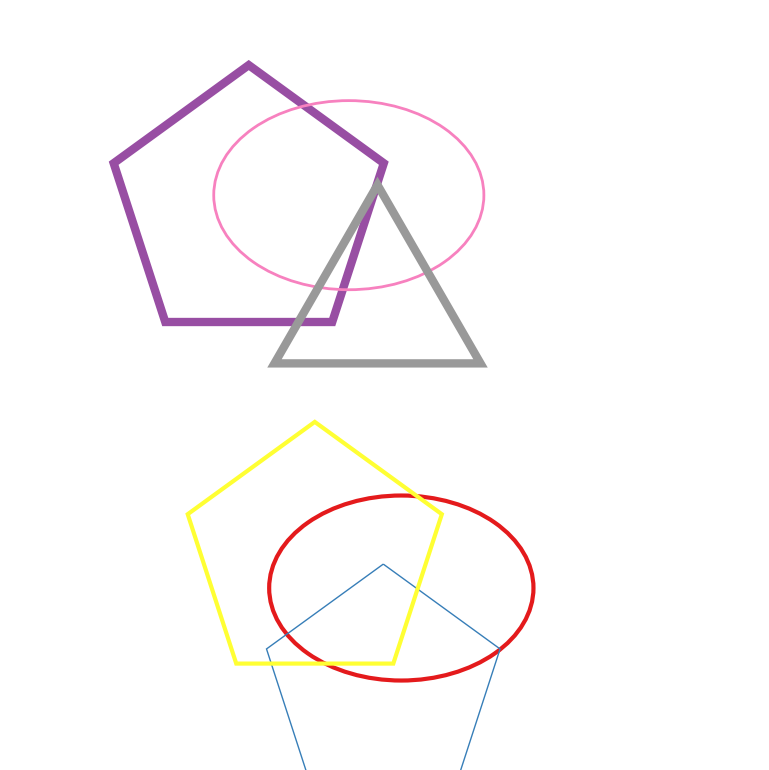[{"shape": "oval", "thickness": 1.5, "radius": 0.86, "center": [0.521, 0.236]}, {"shape": "pentagon", "thickness": 0.5, "radius": 0.8, "center": [0.498, 0.108]}, {"shape": "pentagon", "thickness": 3, "radius": 0.92, "center": [0.323, 0.731]}, {"shape": "pentagon", "thickness": 1.5, "radius": 0.87, "center": [0.409, 0.279]}, {"shape": "oval", "thickness": 1, "radius": 0.88, "center": [0.453, 0.747]}, {"shape": "triangle", "thickness": 3, "radius": 0.77, "center": [0.49, 0.605]}]